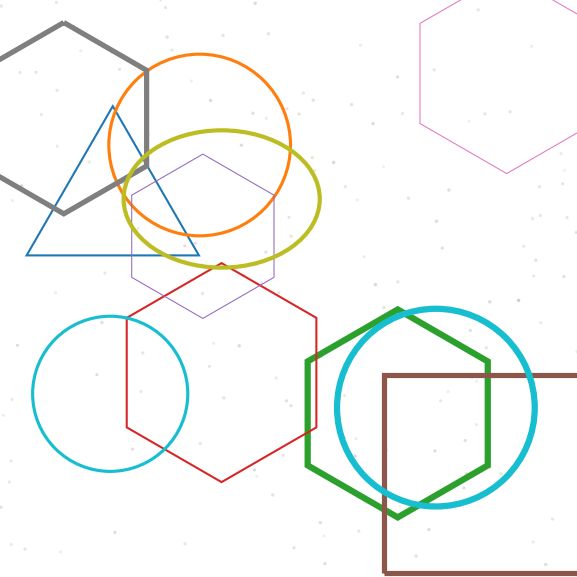[{"shape": "triangle", "thickness": 1, "radius": 0.86, "center": [0.195, 0.643]}, {"shape": "circle", "thickness": 1.5, "radius": 0.79, "center": [0.346, 0.748]}, {"shape": "hexagon", "thickness": 3, "radius": 0.9, "center": [0.689, 0.283]}, {"shape": "hexagon", "thickness": 1, "radius": 0.95, "center": [0.384, 0.354]}, {"shape": "hexagon", "thickness": 0.5, "radius": 0.71, "center": [0.351, 0.59]}, {"shape": "square", "thickness": 2.5, "radius": 0.86, "center": [0.836, 0.178]}, {"shape": "hexagon", "thickness": 0.5, "radius": 0.87, "center": [0.877, 0.872]}, {"shape": "hexagon", "thickness": 2.5, "radius": 0.83, "center": [0.11, 0.795]}, {"shape": "oval", "thickness": 2, "radius": 0.85, "center": [0.384, 0.655]}, {"shape": "circle", "thickness": 1.5, "radius": 0.67, "center": [0.191, 0.317]}, {"shape": "circle", "thickness": 3, "radius": 0.86, "center": [0.755, 0.293]}]